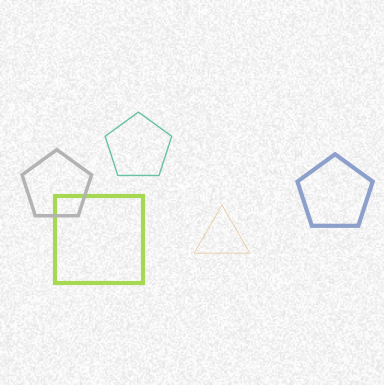[{"shape": "pentagon", "thickness": 1, "radius": 0.45, "center": [0.36, 0.618]}, {"shape": "pentagon", "thickness": 3, "radius": 0.51, "center": [0.87, 0.497]}, {"shape": "square", "thickness": 3, "radius": 0.57, "center": [0.257, 0.379]}, {"shape": "triangle", "thickness": 0.5, "radius": 0.42, "center": [0.577, 0.384]}, {"shape": "pentagon", "thickness": 2.5, "radius": 0.47, "center": [0.148, 0.516]}]